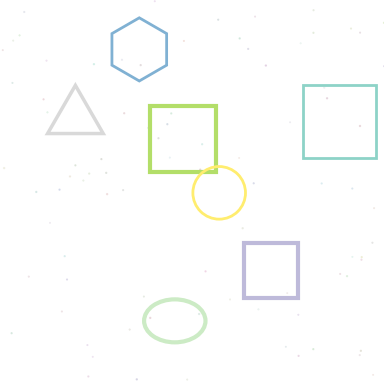[{"shape": "square", "thickness": 2, "radius": 0.47, "center": [0.882, 0.683]}, {"shape": "square", "thickness": 3, "radius": 0.35, "center": [0.704, 0.297]}, {"shape": "hexagon", "thickness": 2, "radius": 0.41, "center": [0.362, 0.872]}, {"shape": "square", "thickness": 3, "radius": 0.43, "center": [0.476, 0.64]}, {"shape": "triangle", "thickness": 2.5, "radius": 0.42, "center": [0.196, 0.695]}, {"shape": "oval", "thickness": 3, "radius": 0.4, "center": [0.454, 0.167]}, {"shape": "circle", "thickness": 2, "radius": 0.34, "center": [0.569, 0.499]}]